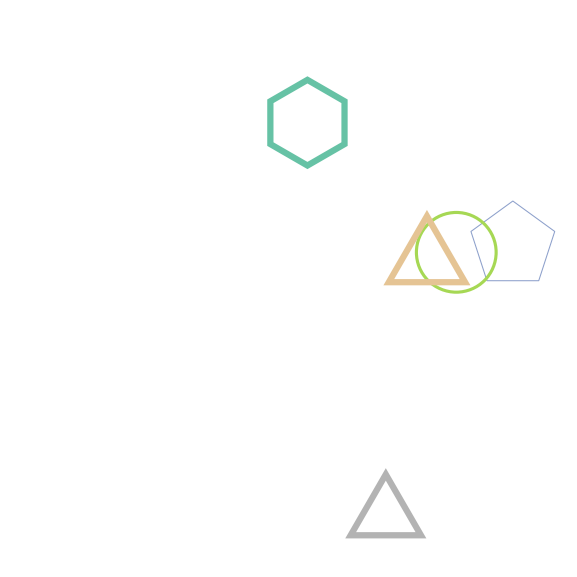[{"shape": "hexagon", "thickness": 3, "radius": 0.37, "center": [0.532, 0.787]}, {"shape": "pentagon", "thickness": 0.5, "radius": 0.38, "center": [0.888, 0.575]}, {"shape": "circle", "thickness": 1.5, "radius": 0.35, "center": [0.79, 0.562]}, {"shape": "triangle", "thickness": 3, "radius": 0.38, "center": [0.739, 0.549]}, {"shape": "triangle", "thickness": 3, "radius": 0.35, "center": [0.668, 0.107]}]